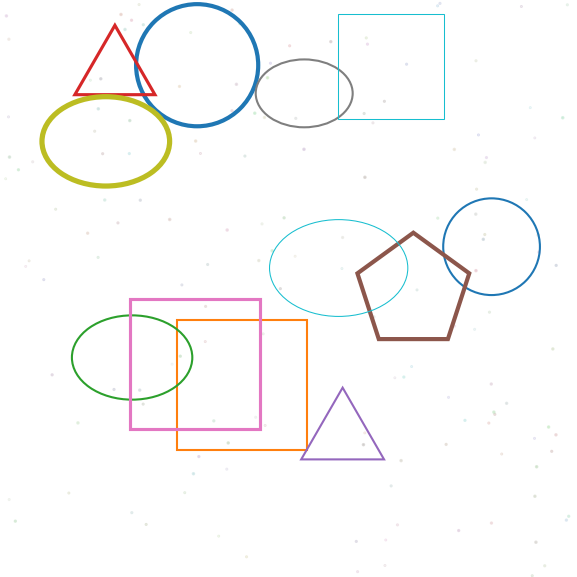[{"shape": "circle", "thickness": 1, "radius": 0.42, "center": [0.851, 0.572]}, {"shape": "circle", "thickness": 2, "radius": 0.53, "center": [0.341, 0.886]}, {"shape": "square", "thickness": 1, "radius": 0.56, "center": [0.419, 0.333]}, {"shape": "oval", "thickness": 1, "radius": 0.52, "center": [0.229, 0.38]}, {"shape": "triangle", "thickness": 1.5, "radius": 0.4, "center": [0.199, 0.875]}, {"shape": "triangle", "thickness": 1, "radius": 0.41, "center": [0.593, 0.245]}, {"shape": "pentagon", "thickness": 2, "radius": 0.51, "center": [0.716, 0.494]}, {"shape": "square", "thickness": 1.5, "radius": 0.56, "center": [0.337, 0.368]}, {"shape": "oval", "thickness": 1, "radius": 0.42, "center": [0.527, 0.837]}, {"shape": "oval", "thickness": 2.5, "radius": 0.55, "center": [0.183, 0.754]}, {"shape": "oval", "thickness": 0.5, "radius": 0.6, "center": [0.586, 0.535]}, {"shape": "square", "thickness": 0.5, "radius": 0.46, "center": [0.677, 0.884]}]